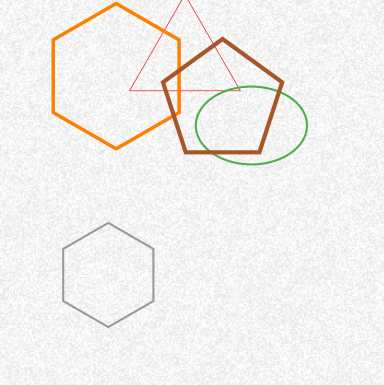[{"shape": "triangle", "thickness": 0.5, "radius": 0.83, "center": [0.48, 0.847]}, {"shape": "oval", "thickness": 1.5, "radius": 0.72, "center": [0.653, 0.674]}, {"shape": "hexagon", "thickness": 2.5, "radius": 0.94, "center": [0.302, 0.802]}, {"shape": "pentagon", "thickness": 3, "radius": 0.81, "center": [0.578, 0.736]}, {"shape": "hexagon", "thickness": 1.5, "radius": 0.68, "center": [0.281, 0.286]}]